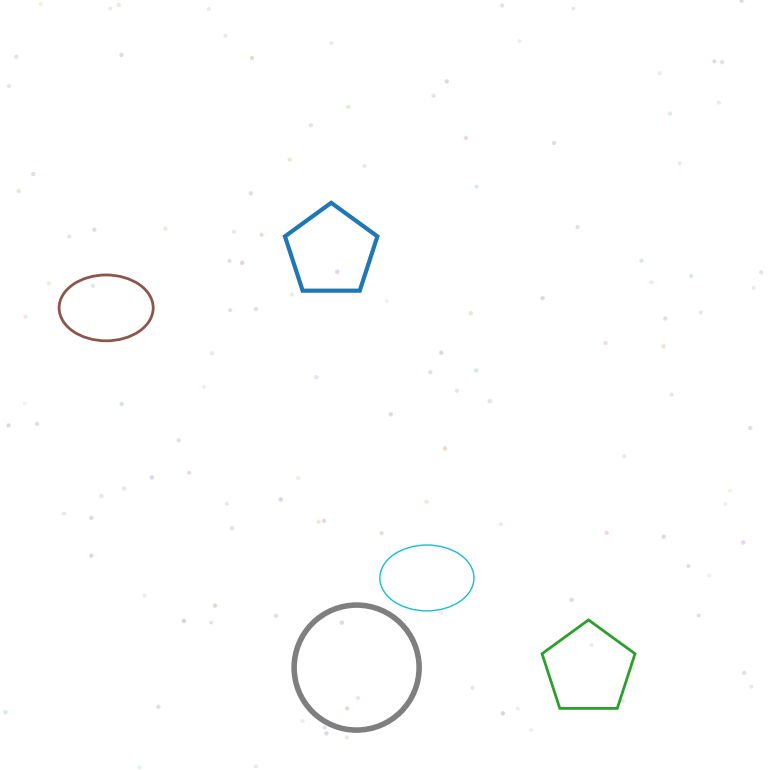[{"shape": "pentagon", "thickness": 1.5, "radius": 0.32, "center": [0.43, 0.674]}, {"shape": "pentagon", "thickness": 1, "radius": 0.32, "center": [0.764, 0.131]}, {"shape": "oval", "thickness": 1, "radius": 0.31, "center": [0.138, 0.6]}, {"shape": "circle", "thickness": 2, "radius": 0.41, "center": [0.463, 0.133]}, {"shape": "oval", "thickness": 0.5, "radius": 0.31, "center": [0.554, 0.249]}]